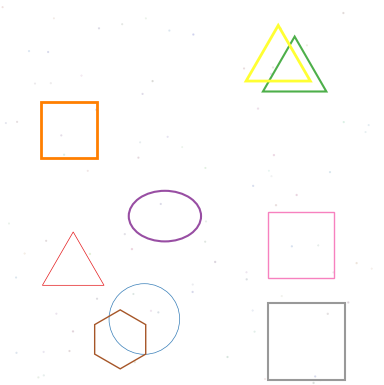[{"shape": "triangle", "thickness": 0.5, "radius": 0.46, "center": [0.19, 0.305]}, {"shape": "circle", "thickness": 0.5, "radius": 0.46, "center": [0.375, 0.171]}, {"shape": "triangle", "thickness": 1.5, "radius": 0.48, "center": [0.765, 0.81]}, {"shape": "oval", "thickness": 1.5, "radius": 0.47, "center": [0.428, 0.439]}, {"shape": "square", "thickness": 2, "radius": 0.36, "center": [0.179, 0.663]}, {"shape": "triangle", "thickness": 2, "radius": 0.48, "center": [0.723, 0.838]}, {"shape": "hexagon", "thickness": 1, "radius": 0.38, "center": [0.312, 0.119]}, {"shape": "square", "thickness": 1, "radius": 0.43, "center": [0.782, 0.364]}, {"shape": "square", "thickness": 1.5, "radius": 0.5, "center": [0.796, 0.112]}]